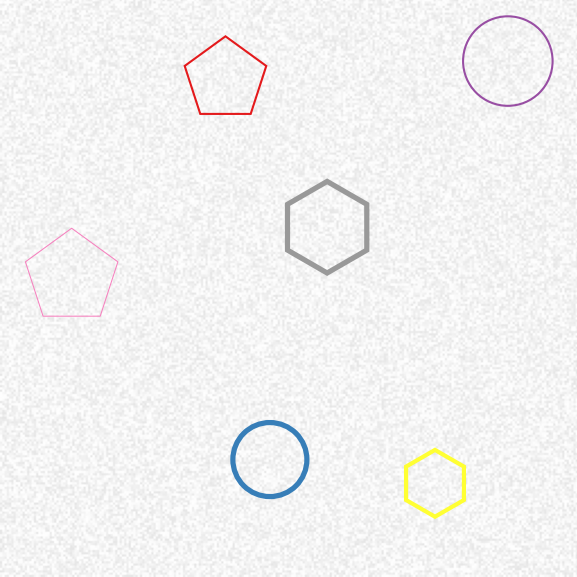[{"shape": "pentagon", "thickness": 1, "radius": 0.37, "center": [0.39, 0.862]}, {"shape": "circle", "thickness": 2.5, "radius": 0.32, "center": [0.467, 0.203]}, {"shape": "circle", "thickness": 1, "radius": 0.39, "center": [0.879, 0.893]}, {"shape": "hexagon", "thickness": 2, "radius": 0.29, "center": [0.753, 0.162]}, {"shape": "pentagon", "thickness": 0.5, "radius": 0.42, "center": [0.124, 0.52]}, {"shape": "hexagon", "thickness": 2.5, "radius": 0.4, "center": [0.566, 0.606]}]